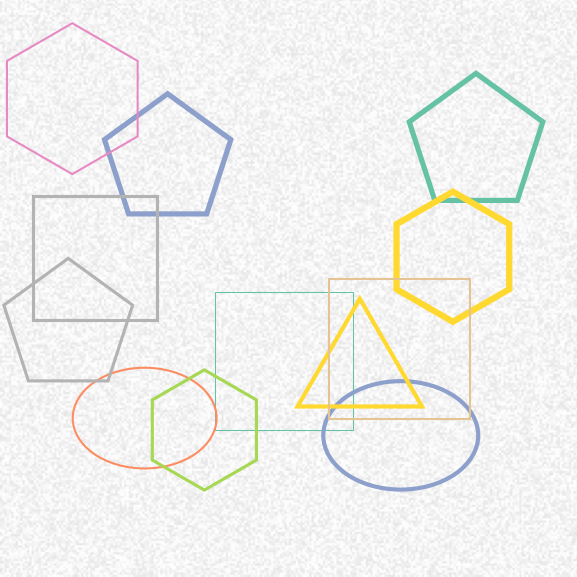[{"shape": "square", "thickness": 0.5, "radius": 0.6, "center": [0.492, 0.374]}, {"shape": "pentagon", "thickness": 2.5, "radius": 0.61, "center": [0.824, 0.75]}, {"shape": "oval", "thickness": 1, "radius": 0.62, "center": [0.251, 0.275]}, {"shape": "pentagon", "thickness": 2.5, "radius": 0.58, "center": [0.29, 0.722]}, {"shape": "oval", "thickness": 2, "radius": 0.67, "center": [0.694, 0.245]}, {"shape": "hexagon", "thickness": 1, "radius": 0.65, "center": [0.125, 0.828]}, {"shape": "hexagon", "thickness": 1.5, "radius": 0.52, "center": [0.354, 0.255]}, {"shape": "triangle", "thickness": 2, "radius": 0.62, "center": [0.623, 0.357]}, {"shape": "hexagon", "thickness": 3, "radius": 0.56, "center": [0.784, 0.555]}, {"shape": "square", "thickness": 1, "radius": 0.61, "center": [0.692, 0.395]}, {"shape": "square", "thickness": 1.5, "radius": 0.54, "center": [0.165, 0.552]}, {"shape": "pentagon", "thickness": 1.5, "radius": 0.59, "center": [0.118, 0.434]}]